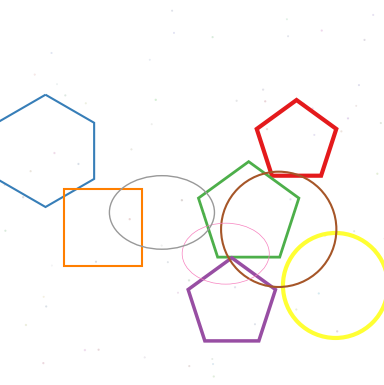[{"shape": "pentagon", "thickness": 3, "radius": 0.54, "center": [0.77, 0.632]}, {"shape": "hexagon", "thickness": 1.5, "radius": 0.73, "center": [0.118, 0.608]}, {"shape": "pentagon", "thickness": 2, "radius": 0.69, "center": [0.646, 0.443]}, {"shape": "pentagon", "thickness": 2.5, "radius": 0.6, "center": [0.602, 0.211]}, {"shape": "square", "thickness": 1.5, "radius": 0.5, "center": [0.267, 0.409]}, {"shape": "circle", "thickness": 3, "radius": 0.68, "center": [0.871, 0.259]}, {"shape": "circle", "thickness": 1.5, "radius": 0.75, "center": [0.724, 0.404]}, {"shape": "oval", "thickness": 0.5, "radius": 0.57, "center": [0.586, 0.341]}, {"shape": "oval", "thickness": 1, "radius": 0.68, "center": [0.421, 0.448]}]